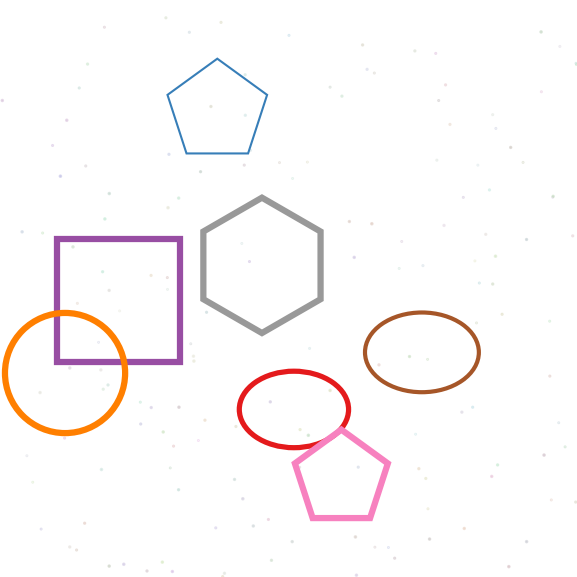[{"shape": "oval", "thickness": 2.5, "radius": 0.47, "center": [0.509, 0.29]}, {"shape": "pentagon", "thickness": 1, "radius": 0.45, "center": [0.376, 0.807]}, {"shape": "square", "thickness": 3, "radius": 0.53, "center": [0.205, 0.479]}, {"shape": "circle", "thickness": 3, "radius": 0.52, "center": [0.113, 0.353]}, {"shape": "oval", "thickness": 2, "radius": 0.49, "center": [0.731, 0.389]}, {"shape": "pentagon", "thickness": 3, "radius": 0.42, "center": [0.591, 0.171]}, {"shape": "hexagon", "thickness": 3, "radius": 0.59, "center": [0.454, 0.54]}]